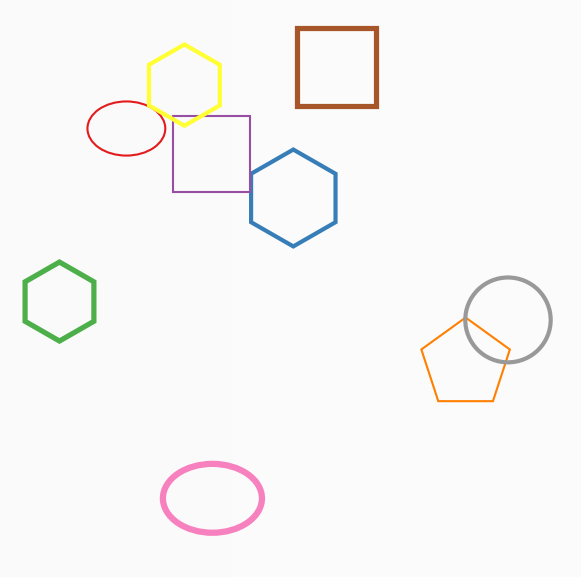[{"shape": "oval", "thickness": 1, "radius": 0.33, "center": [0.217, 0.777]}, {"shape": "hexagon", "thickness": 2, "radius": 0.42, "center": [0.505, 0.656]}, {"shape": "hexagon", "thickness": 2.5, "radius": 0.34, "center": [0.102, 0.477]}, {"shape": "square", "thickness": 1, "radius": 0.33, "center": [0.364, 0.732]}, {"shape": "pentagon", "thickness": 1, "radius": 0.4, "center": [0.801, 0.369]}, {"shape": "hexagon", "thickness": 2, "radius": 0.35, "center": [0.317, 0.852]}, {"shape": "square", "thickness": 2.5, "radius": 0.34, "center": [0.579, 0.883]}, {"shape": "oval", "thickness": 3, "radius": 0.43, "center": [0.365, 0.136]}, {"shape": "circle", "thickness": 2, "radius": 0.37, "center": [0.874, 0.445]}]